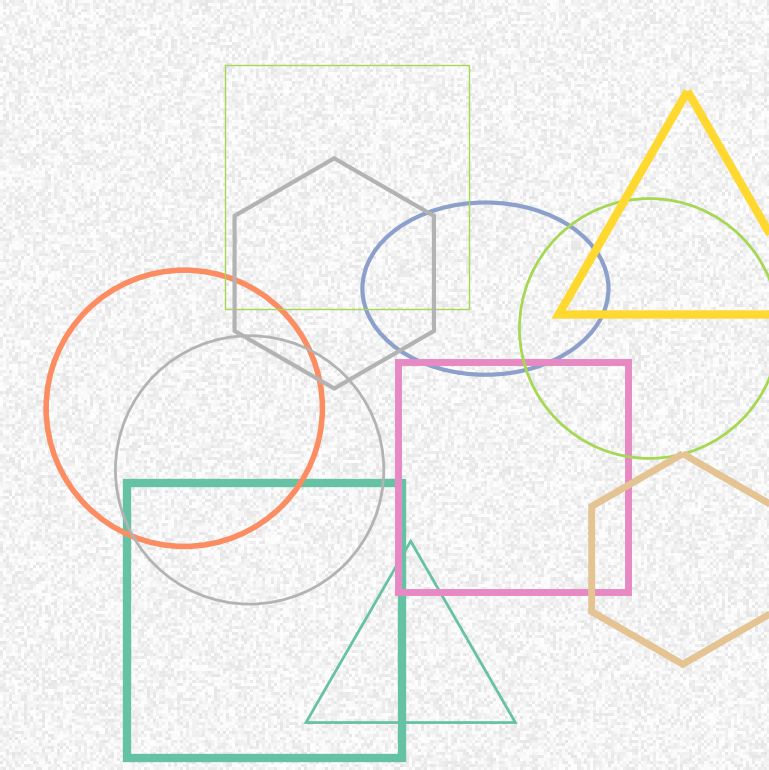[{"shape": "square", "thickness": 3, "radius": 0.89, "center": [0.344, 0.194]}, {"shape": "triangle", "thickness": 1, "radius": 0.79, "center": [0.533, 0.14]}, {"shape": "circle", "thickness": 2, "radius": 0.9, "center": [0.239, 0.47]}, {"shape": "oval", "thickness": 1.5, "radius": 0.8, "center": [0.63, 0.625]}, {"shape": "square", "thickness": 2.5, "radius": 0.75, "center": [0.666, 0.381]}, {"shape": "circle", "thickness": 1, "radius": 0.84, "center": [0.843, 0.573]}, {"shape": "square", "thickness": 0.5, "radius": 0.79, "center": [0.451, 0.757]}, {"shape": "triangle", "thickness": 3, "radius": 0.97, "center": [0.893, 0.688]}, {"shape": "hexagon", "thickness": 2.5, "radius": 0.68, "center": [0.887, 0.274]}, {"shape": "circle", "thickness": 1, "radius": 0.87, "center": [0.324, 0.39]}, {"shape": "hexagon", "thickness": 1.5, "radius": 0.75, "center": [0.434, 0.645]}]